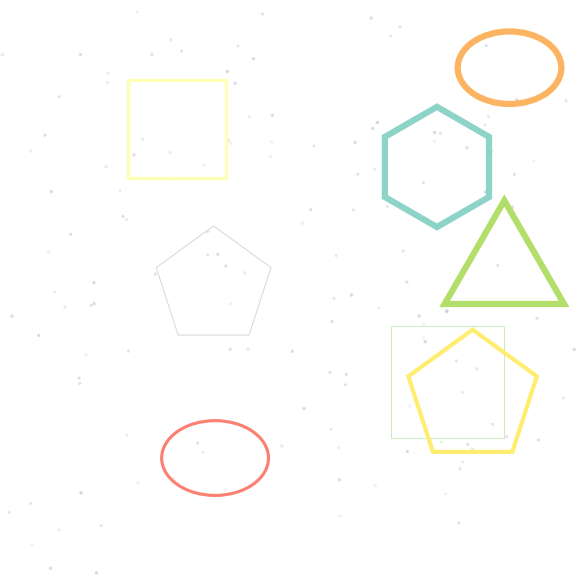[{"shape": "hexagon", "thickness": 3, "radius": 0.52, "center": [0.757, 0.71]}, {"shape": "square", "thickness": 1.5, "radius": 0.43, "center": [0.307, 0.776]}, {"shape": "oval", "thickness": 1.5, "radius": 0.46, "center": [0.372, 0.206]}, {"shape": "oval", "thickness": 3, "radius": 0.45, "center": [0.882, 0.882]}, {"shape": "triangle", "thickness": 3, "radius": 0.6, "center": [0.873, 0.532]}, {"shape": "pentagon", "thickness": 0.5, "radius": 0.52, "center": [0.37, 0.503]}, {"shape": "square", "thickness": 0.5, "radius": 0.49, "center": [0.775, 0.338]}, {"shape": "pentagon", "thickness": 2, "radius": 0.58, "center": [0.818, 0.311]}]